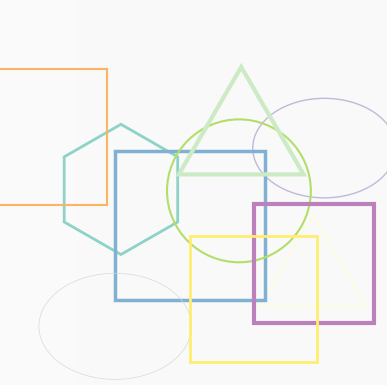[{"shape": "hexagon", "thickness": 2, "radius": 0.85, "center": [0.312, 0.508]}, {"shape": "triangle", "thickness": 0.5, "radius": 0.79, "center": [0.807, 0.283]}, {"shape": "oval", "thickness": 1, "radius": 0.92, "center": [0.837, 0.615]}, {"shape": "square", "thickness": 2.5, "radius": 0.97, "center": [0.49, 0.414]}, {"shape": "square", "thickness": 1.5, "radius": 0.88, "center": [0.101, 0.643]}, {"shape": "circle", "thickness": 1.5, "radius": 0.93, "center": [0.617, 0.504]}, {"shape": "oval", "thickness": 0.5, "radius": 0.98, "center": [0.297, 0.152]}, {"shape": "square", "thickness": 3, "radius": 0.77, "center": [0.811, 0.315]}, {"shape": "triangle", "thickness": 3, "radius": 0.93, "center": [0.623, 0.64]}, {"shape": "square", "thickness": 2, "radius": 0.82, "center": [0.655, 0.223]}]